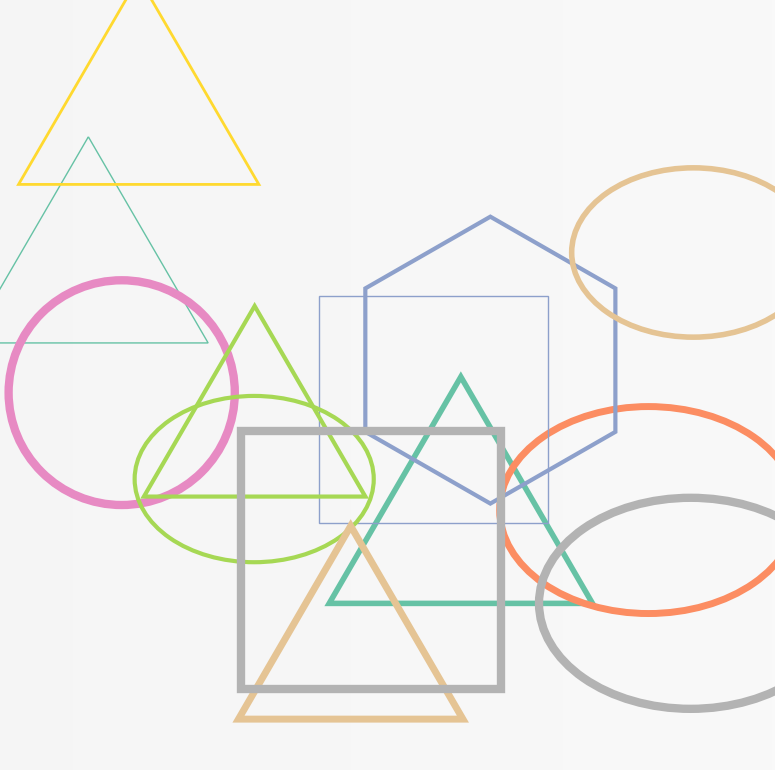[{"shape": "triangle", "thickness": 2, "radius": 0.98, "center": [0.595, 0.314]}, {"shape": "triangle", "thickness": 0.5, "radius": 0.89, "center": [0.114, 0.644]}, {"shape": "oval", "thickness": 2.5, "radius": 0.96, "center": [0.837, 0.338]}, {"shape": "square", "thickness": 0.5, "radius": 0.74, "center": [0.56, 0.468]}, {"shape": "hexagon", "thickness": 1.5, "radius": 0.93, "center": [0.633, 0.532]}, {"shape": "circle", "thickness": 3, "radius": 0.73, "center": [0.157, 0.49]}, {"shape": "oval", "thickness": 1.5, "radius": 0.77, "center": [0.328, 0.378]}, {"shape": "triangle", "thickness": 1.5, "radius": 0.82, "center": [0.329, 0.438]}, {"shape": "triangle", "thickness": 1, "radius": 0.9, "center": [0.179, 0.85]}, {"shape": "triangle", "thickness": 2.5, "radius": 0.84, "center": [0.453, 0.15]}, {"shape": "oval", "thickness": 2, "radius": 0.79, "center": [0.895, 0.672]}, {"shape": "oval", "thickness": 3, "radius": 0.98, "center": [0.891, 0.216]}, {"shape": "square", "thickness": 3, "radius": 0.84, "center": [0.479, 0.273]}]